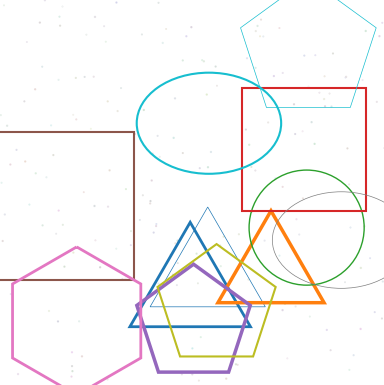[{"shape": "triangle", "thickness": 0.5, "radius": 0.86, "center": [0.54, 0.289]}, {"shape": "triangle", "thickness": 2, "radius": 0.9, "center": [0.494, 0.242]}, {"shape": "triangle", "thickness": 2.5, "radius": 0.8, "center": [0.704, 0.293]}, {"shape": "circle", "thickness": 1, "radius": 0.75, "center": [0.796, 0.409]}, {"shape": "square", "thickness": 1.5, "radius": 0.8, "center": [0.79, 0.612]}, {"shape": "pentagon", "thickness": 2.5, "radius": 0.77, "center": [0.503, 0.159]}, {"shape": "square", "thickness": 1.5, "radius": 0.96, "center": [0.156, 0.465]}, {"shape": "hexagon", "thickness": 2, "radius": 0.96, "center": [0.199, 0.166]}, {"shape": "oval", "thickness": 0.5, "radius": 0.9, "center": [0.886, 0.376]}, {"shape": "pentagon", "thickness": 1.5, "radius": 0.81, "center": [0.563, 0.205]}, {"shape": "oval", "thickness": 1.5, "radius": 0.94, "center": [0.543, 0.68]}, {"shape": "pentagon", "thickness": 0.5, "radius": 0.93, "center": [0.801, 0.871]}]